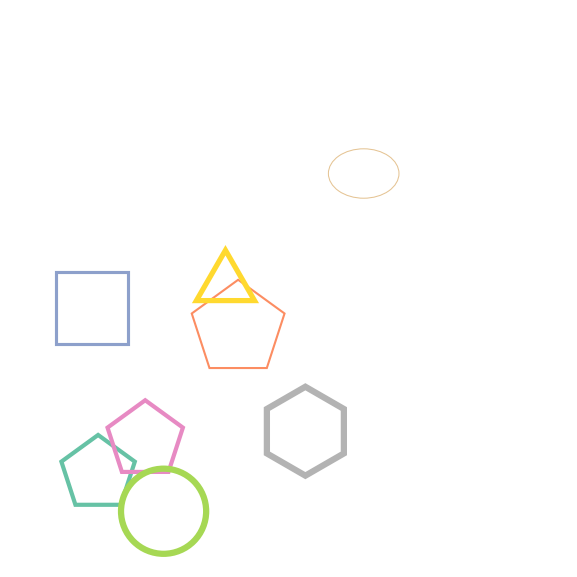[{"shape": "pentagon", "thickness": 2, "radius": 0.33, "center": [0.17, 0.179]}, {"shape": "pentagon", "thickness": 1, "radius": 0.42, "center": [0.412, 0.43]}, {"shape": "square", "thickness": 1.5, "radius": 0.31, "center": [0.16, 0.466]}, {"shape": "pentagon", "thickness": 2, "radius": 0.34, "center": [0.251, 0.237]}, {"shape": "circle", "thickness": 3, "radius": 0.37, "center": [0.283, 0.114]}, {"shape": "triangle", "thickness": 2.5, "radius": 0.29, "center": [0.39, 0.508]}, {"shape": "oval", "thickness": 0.5, "radius": 0.31, "center": [0.63, 0.699]}, {"shape": "hexagon", "thickness": 3, "radius": 0.38, "center": [0.529, 0.252]}]